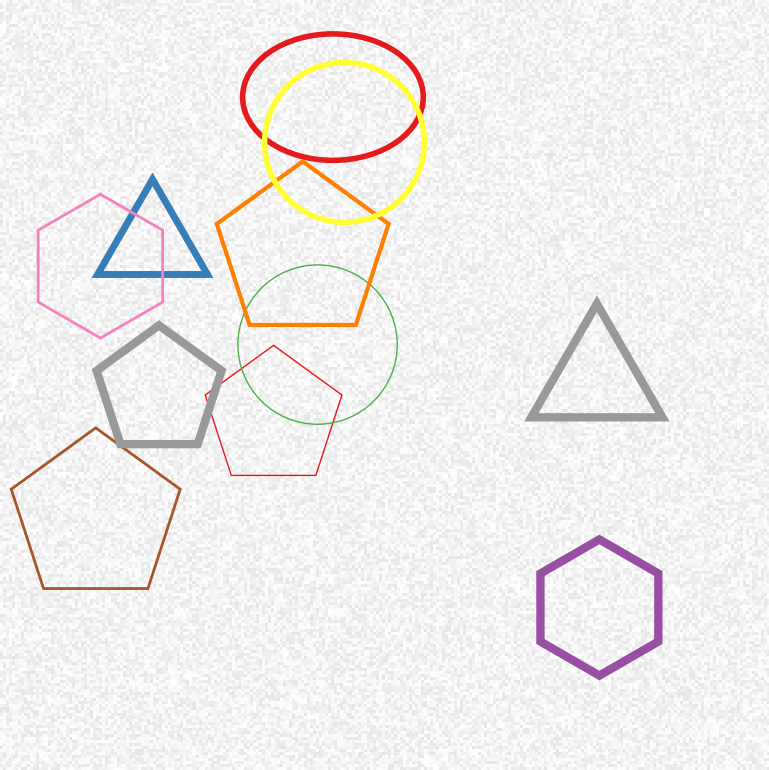[{"shape": "pentagon", "thickness": 0.5, "radius": 0.47, "center": [0.355, 0.458]}, {"shape": "oval", "thickness": 2, "radius": 0.59, "center": [0.432, 0.874]}, {"shape": "triangle", "thickness": 2.5, "radius": 0.41, "center": [0.198, 0.685]}, {"shape": "circle", "thickness": 0.5, "radius": 0.52, "center": [0.412, 0.552]}, {"shape": "hexagon", "thickness": 3, "radius": 0.44, "center": [0.778, 0.211]}, {"shape": "pentagon", "thickness": 1.5, "radius": 0.59, "center": [0.393, 0.673]}, {"shape": "circle", "thickness": 2, "radius": 0.52, "center": [0.447, 0.815]}, {"shape": "pentagon", "thickness": 1, "radius": 0.58, "center": [0.124, 0.329]}, {"shape": "hexagon", "thickness": 1, "radius": 0.47, "center": [0.13, 0.654]}, {"shape": "pentagon", "thickness": 3, "radius": 0.43, "center": [0.207, 0.492]}, {"shape": "triangle", "thickness": 3, "radius": 0.49, "center": [0.775, 0.507]}]